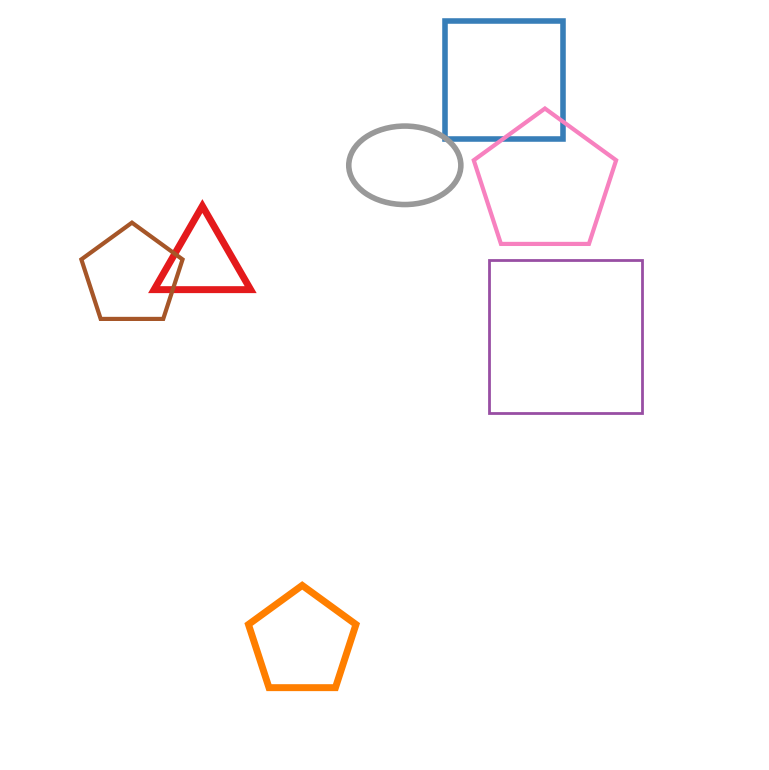[{"shape": "triangle", "thickness": 2.5, "radius": 0.36, "center": [0.263, 0.66]}, {"shape": "square", "thickness": 2, "radius": 0.38, "center": [0.654, 0.896]}, {"shape": "square", "thickness": 1, "radius": 0.5, "center": [0.734, 0.563]}, {"shape": "pentagon", "thickness": 2.5, "radius": 0.37, "center": [0.392, 0.166]}, {"shape": "pentagon", "thickness": 1.5, "radius": 0.35, "center": [0.171, 0.642]}, {"shape": "pentagon", "thickness": 1.5, "radius": 0.49, "center": [0.708, 0.762]}, {"shape": "oval", "thickness": 2, "radius": 0.36, "center": [0.526, 0.785]}]